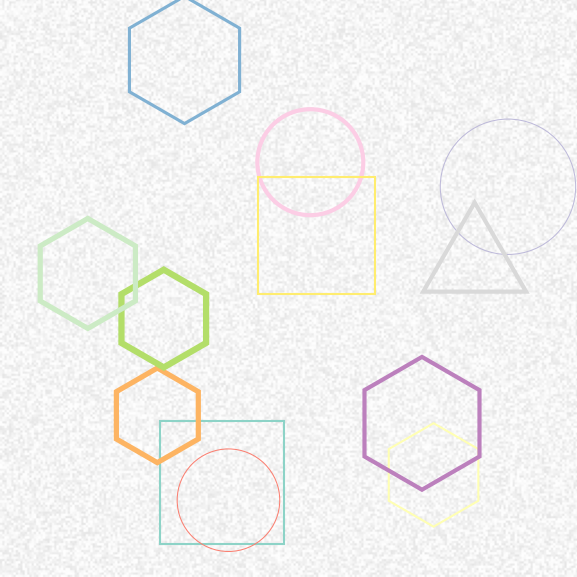[{"shape": "square", "thickness": 1, "radius": 0.54, "center": [0.385, 0.164]}, {"shape": "hexagon", "thickness": 1, "radius": 0.45, "center": [0.751, 0.177]}, {"shape": "circle", "thickness": 0.5, "radius": 0.59, "center": [0.88, 0.676]}, {"shape": "circle", "thickness": 0.5, "radius": 0.44, "center": [0.396, 0.133]}, {"shape": "hexagon", "thickness": 1.5, "radius": 0.55, "center": [0.32, 0.895]}, {"shape": "hexagon", "thickness": 2.5, "radius": 0.41, "center": [0.272, 0.28]}, {"shape": "hexagon", "thickness": 3, "radius": 0.42, "center": [0.284, 0.448]}, {"shape": "circle", "thickness": 2, "radius": 0.46, "center": [0.537, 0.718]}, {"shape": "triangle", "thickness": 2, "radius": 0.51, "center": [0.822, 0.546]}, {"shape": "hexagon", "thickness": 2, "radius": 0.57, "center": [0.731, 0.266]}, {"shape": "hexagon", "thickness": 2.5, "radius": 0.48, "center": [0.152, 0.526]}, {"shape": "square", "thickness": 1, "radius": 0.51, "center": [0.548, 0.591]}]